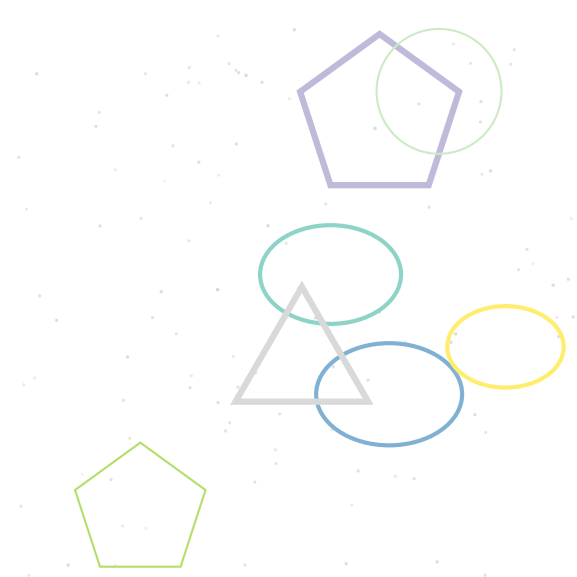[{"shape": "oval", "thickness": 2, "radius": 0.61, "center": [0.572, 0.524]}, {"shape": "pentagon", "thickness": 3, "radius": 0.72, "center": [0.657, 0.796]}, {"shape": "oval", "thickness": 2, "radius": 0.63, "center": [0.674, 0.316]}, {"shape": "pentagon", "thickness": 1, "radius": 0.59, "center": [0.243, 0.114]}, {"shape": "triangle", "thickness": 3, "radius": 0.66, "center": [0.523, 0.37]}, {"shape": "circle", "thickness": 1, "radius": 0.54, "center": [0.76, 0.841]}, {"shape": "oval", "thickness": 2, "radius": 0.5, "center": [0.875, 0.399]}]